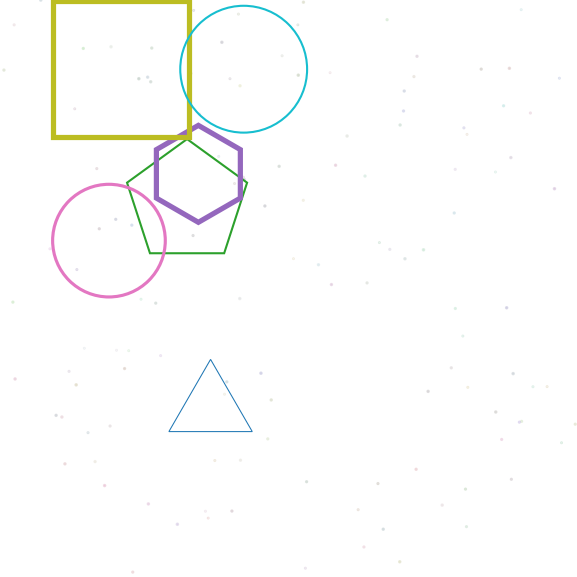[{"shape": "triangle", "thickness": 0.5, "radius": 0.42, "center": [0.365, 0.293]}, {"shape": "pentagon", "thickness": 1, "radius": 0.55, "center": [0.324, 0.649]}, {"shape": "hexagon", "thickness": 2.5, "radius": 0.42, "center": [0.343, 0.698]}, {"shape": "circle", "thickness": 1.5, "radius": 0.49, "center": [0.189, 0.582]}, {"shape": "square", "thickness": 2.5, "radius": 0.59, "center": [0.21, 0.879]}, {"shape": "circle", "thickness": 1, "radius": 0.55, "center": [0.422, 0.879]}]